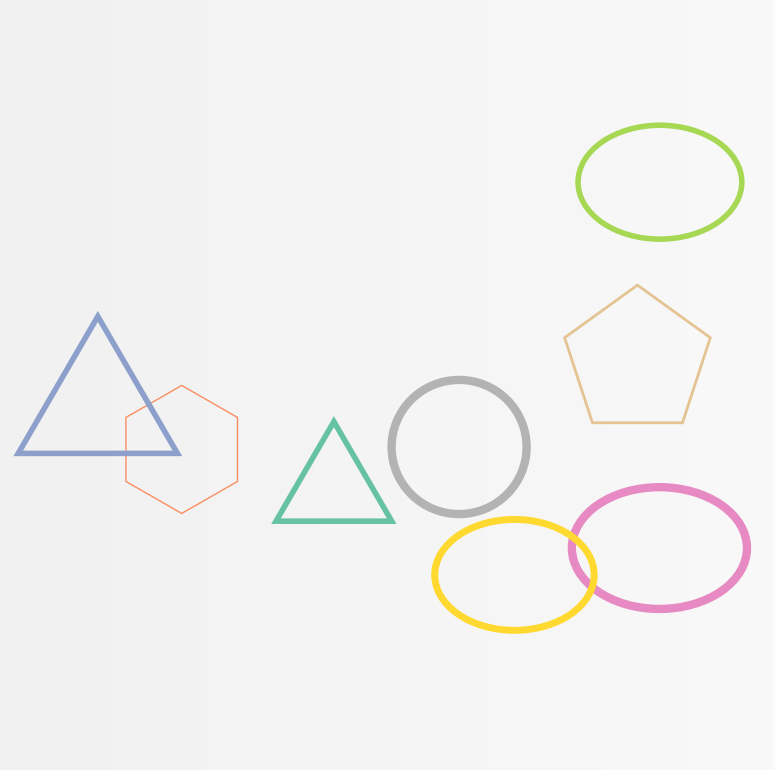[{"shape": "triangle", "thickness": 2, "radius": 0.43, "center": [0.431, 0.366]}, {"shape": "hexagon", "thickness": 0.5, "radius": 0.42, "center": [0.234, 0.416]}, {"shape": "triangle", "thickness": 2, "radius": 0.59, "center": [0.126, 0.47]}, {"shape": "oval", "thickness": 3, "radius": 0.56, "center": [0.851, 0.288]}, {"shape": "oval", "thickness": 2, "radius": 0.53, "center": [0.852, 0.763]}, {"shape": "oval", "thickness": 2.5, "radius": 0.51, "center": [0.664, 0.253]}, {"shape": "pentagon", "thickness": 1, "radius": 0.49, "center": [0.823, 0.531]}, {"shape": "circle", "thickness": 3, "radius": 0.44, "center": [0.592, 0.419]}]